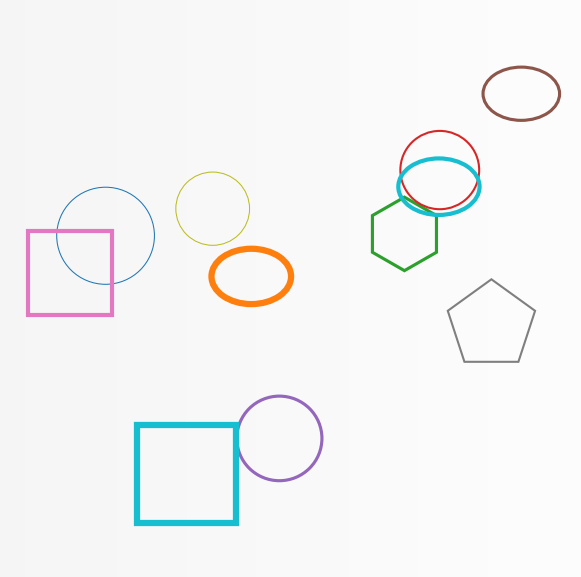[{"shape": "circle", "thickness": 0.5, "radius": 0.42, "center": [0.182, 0.591]}, {"shape": "oval", "thickness": 3, "radius": 0.34, "center": [0.432, 0.52]}, {"shape": "hexagon", "thickness": 1.5, "radius": 0.32, "center": [0.696, 0.594]}, {"shape": "circle", "thickness": 1, "radius": 0.34, "center": [0.757, 0.705]}, {"shape": "circle", "thickness": 1.5, "radius": 0.37, "center": [0.481, 0.24]}, {"shape": "oval", "thickness": 1.5, "radius": 0.33, "center": [0.897, 0.837]}, {"shape": "square", "thickness": 2, "radius": 0.36, "center": [0.12, 0.526]}, {"shape": "pentagon", "thickness": 1, "radius": 0.39, "center": [0.845, 0.437]}, {"shape": "circle", "thickness": 0.5, "radius": 0.32, "center": [0.366, 0.638]}, {"shape": "square", "thickness": 3, "radius": 0.42, "center": [0.321, 0.179]}, {"shape": "oval", "thickness": 2, "radius": 0.35, "center": [0.755, 0.676]}]